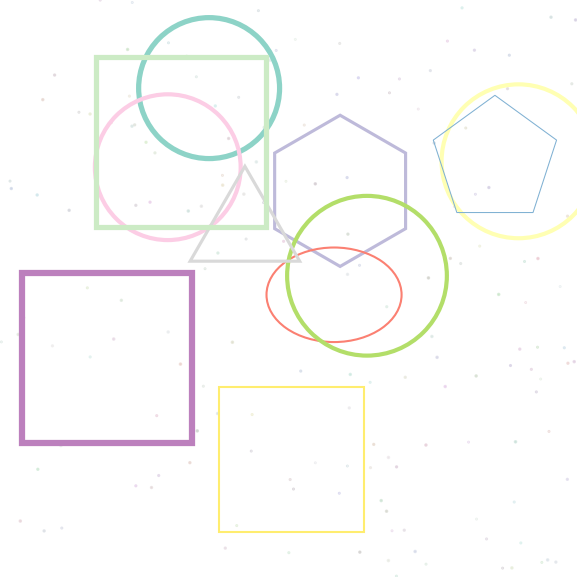[{"shape": "circle", "thickness": 2.5, "radius": 0.61, "center": [0.362, 0.847]}, {"shape": "circle", "thickness": 2, "radius": 0.67, "center": [0.898, 0.72]}, {"shape": "hexagon", "thickness": 1.5, "radius": 0.65, "center": [0.589, 0.669]}, {"shape": "oval", "thickness": 1, "radius": 0.58, "center": [0.578, 0.489]}, {"shape": "pentagon", "thickness": 0.5, "radius": 0.56, "center": [0.857, 0.722]}, {"shape": "circle", "thickness": 2, "radius": 0.69, "center": [0.635, 0.522]}, {"shape": "circle", "thickness": 2, "radius": 0.63, "center": [0.291, 0.71]}, {"shape": "triangle", "thickness": 1.5, "radius": 0.55, "center": [0.424, 0.602]}, {"shape": "square", "thickness": 3, "radius": 0.74, "center": [0.185, 0.379]}, {"shape": "square", "thickness": 2.5, "radius": 0.74, "center": [0.314, 0.754]}, {"shape": "square", "thickness": 1, "radius": 0.63, "center": [0.505, 0.203]}]